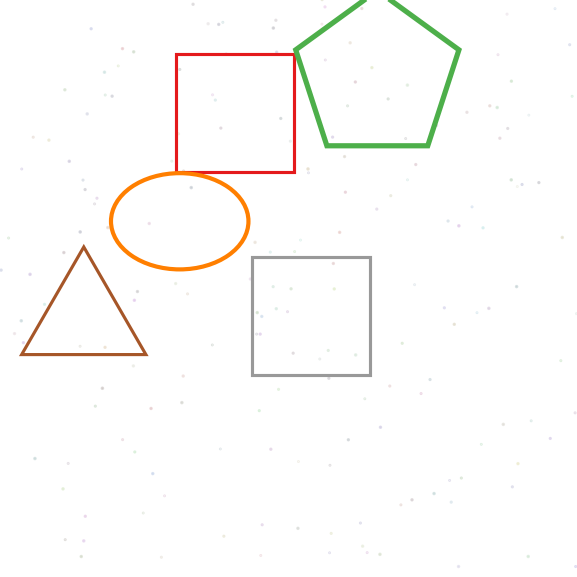[{"shape": "square", "thickness": 1.5, "radius": 0.51, "center": [0.406, 0.804]}, {"shape": "pentagon", "thickness": 2.5, "radius": 0.74, "center": [0.653, 0.867]}, {"shape": "oval", "thickness": 2, "radius": 0.6, "center": [0.311, 0.616]}, {"shape": "triangle", "thickness": 1.5, "radius": 0.62, "center": [0.145, 0.447]}, {"shape": "square", "thickness": 1.5, "radius": 0.51, "center": [0.539, 0.452]}]